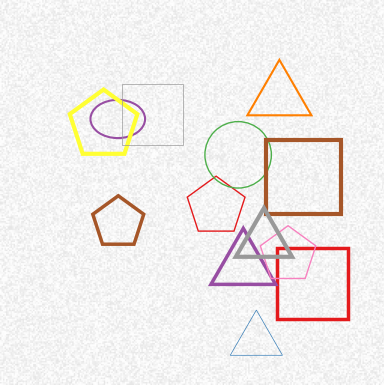[{"shape": "square", "thickness": 2.5, "radius": 0.46, "center": [0.812, 0.263]}, {"shape": "pentagon", "thickness": 1, "radius": 0.39, "center": [0.561, 0.464]}, {"shape": "triangle", "thickness": 0.5, "radius": 0.39, "center": [0.666, 0.116]}, {"shape": "circle", "thickness": 1, "radius": 0.43, "center": [0.619, 0.598]}, {"shape": "triangle", "thickness": 2.5, "radius": 0.48, "center": [0.632, 0.31]}, {"shape": "oval", "thickness": 1.5, "radius": 0.35, "center": [0.306, 0.691]}, {"shape": "triangle", "thickness": 1.5, "radius": 0.48, "center": [0.726, 0.749]}, {"shape": "pentagon", "thickness": 3, "radius": 0.46, "center": [0.269, 0.675]}, {"shape": "pentagon", "thickness": 2.5, "radius": 0.35, "center": [0.307, 0.422]}, {"shape": "square", "thickness": 3, "radius": 0.48, "center": [0.789, 0.54]}, {"shape": "pentagon", "thickness": 1, "radius": 0.38, "center": [0.748, 0.338]}, {"shape": "triangle", "thickness": 3, "radius": 0.42, "center": [0.686, 0.375]}, {"shape": "square", "thickness": 0.5, "radius": 0.4, "center": [0.396, 0.702]}]